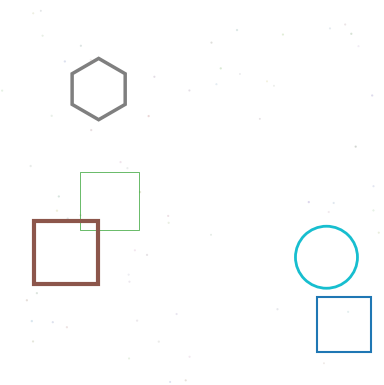[{"shape": "square", "thickness": 1.5, "radius": 0.35, "center": [0.893, 0.157]}, {"shape": "square", "thickness": 0.5, "radius": 0.38, "center": [0.285, 0.477]}, {"shape": "square", "thickness": 3, "radius": 0.41, "center": [0.171, 0.344]}, {"shape": "hexagon", "thickness": 2.5, "radius": 0.4, "center": [0.256, 0.769]}, {"shape": "circle", "thickness": 2, "radius": 0.4, "center": [0.848, 0.332]}]